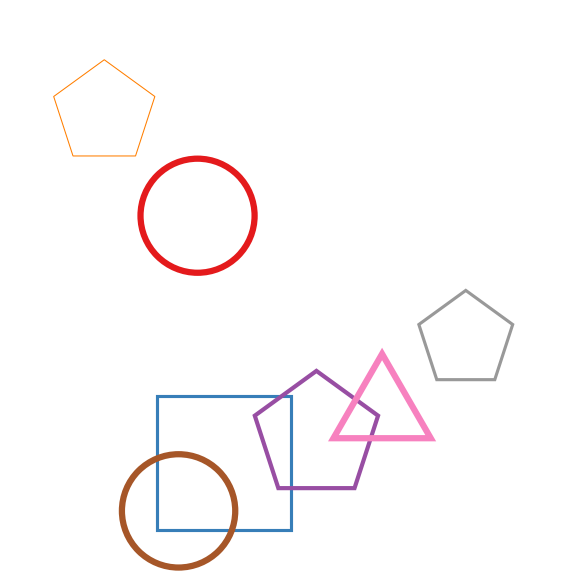[{"shape": "circle", "thickness": 3, "radius": 0.49, "center": [0.342, 0.626]}, {"shape": "square", "thickness": 1.5, "radius": 0.58, "center": [0.388, 0.198]}, {"shape": "pentagon", "thickness": 2, "radius": 0.56, "center": [0.548, 0.245]}, {"shape": "pentagon", "thickness": 0.5, "radius": 0.46, "center": [0.181, 0.804]}, {"shape": "circle", "thickness": 3, "radius": 0.49, "center": [0.309, 0.114]}, {"shape": "triangle", "thickness": 3, "radius": 0.49, "center": [0.662, 0.289]}, {"shape": "pentagon", "thickness": 1.5, "radius": 0.43, "center": [0.807, 0.411]}]